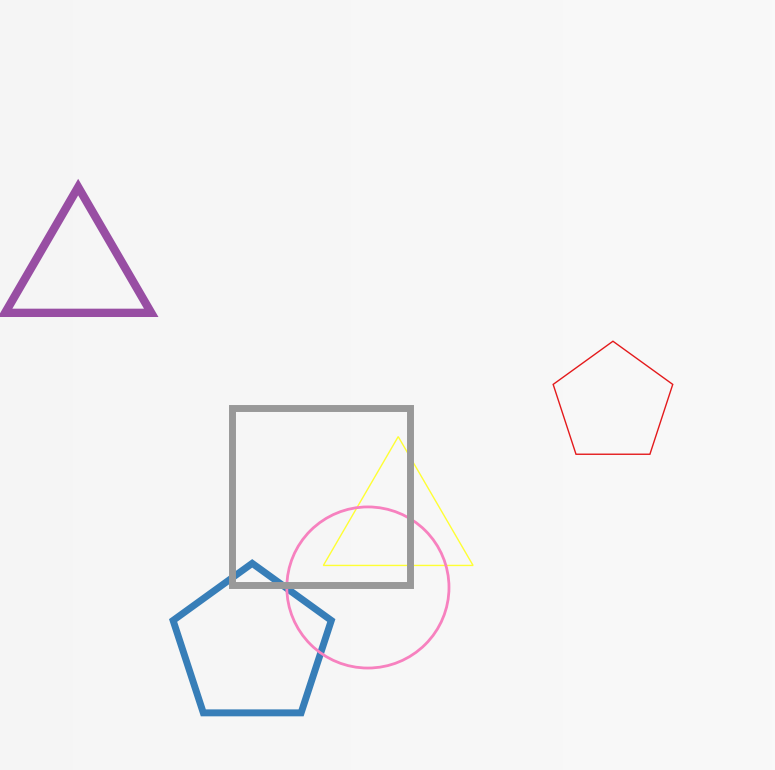[{"shape": "pentagon", "thickness": 0.5, "radius": 0.41, "center": [0.791, 0.476]}, {"shape": "pentagon", "thickness": 2.5, "radius": 0.54, "center": [0.325, 0.161]}, {"shape": "triangle", "thickness": 3, "radius": 0.54, "center": [0.101, 0.648]}, {"shape": "triangle", "thickness": 0.5, "radius": 0.56, "center": [0.514, 0.321]}, {"shape": "circle", "thickness": 1, "radius": 0.52, "center": [0.475, 0.237]}, {"shape": "square", "thickness": 2.5, "radius": 0.57, "center": [0.414, 0.355]}]